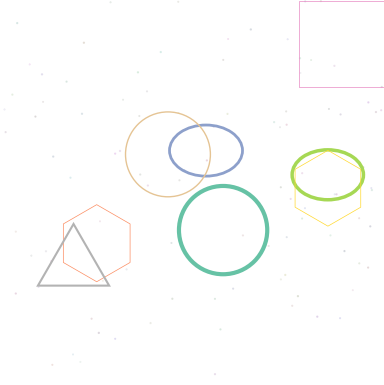[{"shape": "circle", "thickness": 3, "radius": 0.57, "center": [0.579, 0.402]}, {"shape": "hexagon", "thickness": 0.5, "radius": 0.5, "center": [0.251, 0.368]}, {"shape": "oval", "thickness": 2, "radius": 0.47, "center": [0.535, 0.609]}, {"shape": "square", "thickness": 0.5, "radius": 0.56, "center": [0.891, 0.886]}, {"shape": "oval", "thickness": 2.5, "radius": 0.46, "center": [0.851, 0.546]}, {"shape": "hexagon", "thickness": 0.5, "radius": 0.49, "center": [0.852, 0.511]}, {"shape": "circle", "thickness": 1, "radius": 0.55, "center": [0.436, 0.599]}, {"shape": "triangle", "thickness": 1.5, "radius": 0.53, "center": [0.191, 0.312]}]